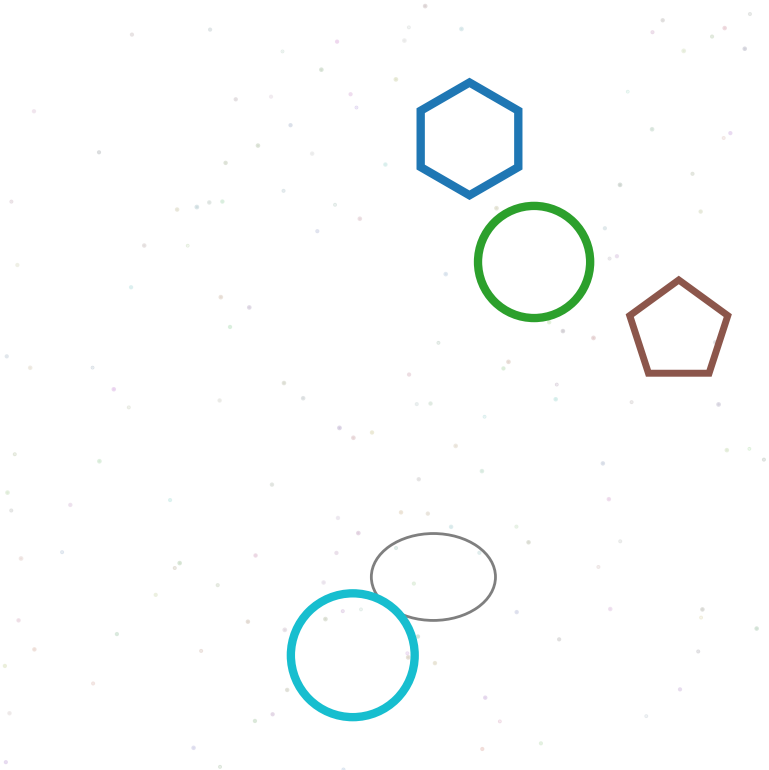[{"shape": "hexagon", "thickness": 3, "radius": 0.37, "center": [0.61, 0.82]}, {"shape": "circle", "thickness": 3, "radius": 0.36, "center": [0.694, 0.66]}, {"shape": "pentagon", "thickness": 2.5, "radius": 0.33, "center": [0.882, 0.569]}, {"shape": "oval", "thickness": 1, "radius": 0.4, "center": [0.563, 0.251]}, {"shape": "circle", "thickness": 3, "radius": 0.4, "center": [0.458, 0.149]}]